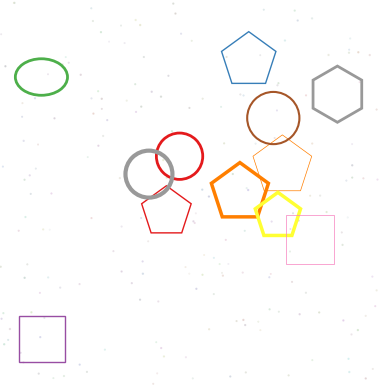[{"shape": "pentagon", "thickness": 1, "radius": 0.34, "center": [0.432, 0.45]}, {"shape": "circle", "thickness": 2, "radius": 0.3, "center": [0.466, 0.594]}, {"shape": "pentagon", "thickness": 1, "radius": 0.37, "center": [0.646, 0.843]}, {"shape": "oval", "thickness": 2, "radius": 0.34, "center": [0.108, 0.8]}, {"shape": "square", "thickness": 1, "radius": 0.3, "center": [0.108, 0.119]}, {"shape": "pentagon", "thickness": 0.5, "radius": 0.4, "center": [0.733, 0.569]}, {"shape": "pentagon", "thickness": 2.5, "radius": 0.39, "center": [0.623, 0.5]}, {"shape": "pentagon", "thickness": 2.5, "radius": 0.31, "center": [0.722, 0.438]}, {"shape": "circle", "thickness": 1.5, "radius": 0.34, "center": [0.71, 0.693]}, {"shape": "square", "thickness": 0.5, "radius": 0.32, "center": [0.805, 0.378]}, {"shape": "hexagon", "thickness": 2, "radius": 0.37, "center": [0.876, 0.755]}, {"shape": "circle", "thickness": 3, "radius": 0.3, "center": [0.387, 0.548]}]